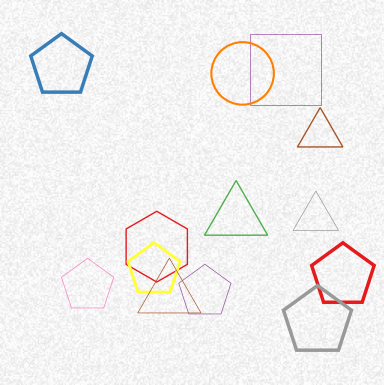[{"shape": "hexagon", "thickness": 1, "radius": 0.46, "center": [0.407, 0.359]}, {"shape": "pentagon", "thickness": 2.5, "radius": 0.43, "center": [0.891, 0.284]}, {"shape": "pentagon", "thickness": 2.5, "radius": 0.42, "center": [0.16, 0.829]}, {"shape": "triangle", "thickness": 1, "radius": 0.47, "center": [0.613, 0.436]}, {"shape": "pentagon", "thickness": 0.5, "radius": 0.36, "center": [0.532, 0.242]}, {"shape": "square", "thickness": 0.5, "radius": 0.46, "center": [0.742, 0.819]}, {"shape": "circle", "thickness": 1.5, "radius": 0.41, "center": [0.63, 0.809]}, {"shape": "pentagon", "thickness": 2, "radius": 0.36, "center": [0.4, 0.299]}, {"shape": "triangle", "thickness": 0.5, "radius": 0.47, "center": [0.44, 0.235]}, {"shape": "triangle", "thickness": 1, "radius": 0.34, "center": [0.832, 0.652]}, {"shape": "pentagon", "thickness": 0.5, "radius": 0.36, "center": [0.227, 0.258]}, {"shape": "triangle", "thickness": 0.5, "radius": 0.34, "center": [0.82, 0.436]}, {"shape": "pentagon", "thickness": 2.5, "radius": 0.46, "center": [0.825, 0.166]}]